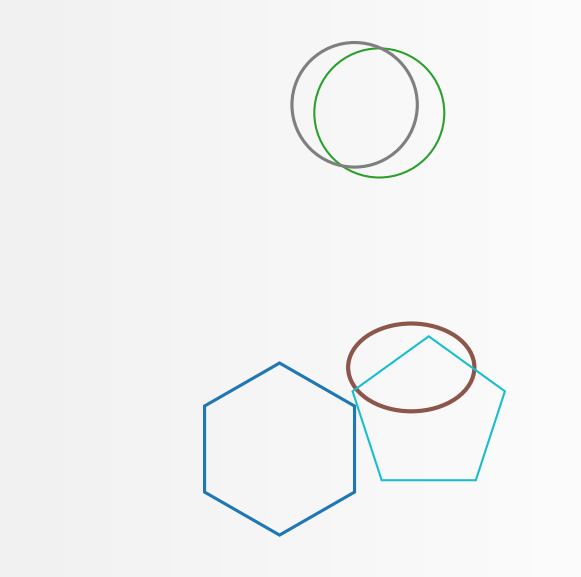[{"shape": "hexagon", "thickness": 1.5, "radius": 0.74, "center": [0.481, 0.222]}, {"shape": "circle", "thickness": 1, "radius": 0.56, "center": [0.653, 0.804]}, {"shape": "oval", "thickness": 2, "radius": 0.54, "center": [0.708, 0.363]}, {"shape": "circle", "thickness": 1.5, "radius": 0.54, "center": [0.61, 0.818]}, {"shape": "pentagon", "thickness": 1, "radius": 0.69, "center": [0.738, 0.279]}]